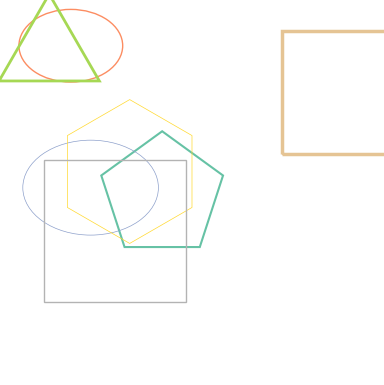[{"shape": "pentagon", "thickness": 1.5, "radius": 0.83, "center": [0.421, 0.493]}, {"shape": "oval", "thickness": 1, "radius": 0.67, "center": [0.184, 0.881]}, {"shape": "oval", "thickness": 0.5, "radius": 0.88, "center": [0.235, 0.513]}, {"shape": "triangle", "thickness": 2, "radius": 0.75, "center": [0.128, 0.865]}, {"shape": "hexagon", "thickness": 0.5, "radius": 0.93, "center": [0.337, 0.555]}, {"shape": "square", "thickness": 2.5, "radius": 0.8, "center": [0.891, 0.76]}, {"shape": "square", "thickness": 1, "radius": 0.92, "center": [0.298, 0.401]}]